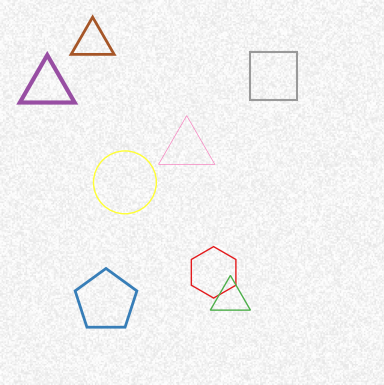[{"shape": "hexagon", "thickness": 1, "radius": 0.33, "center": [0.555, 0.293]}, {"shape": "pentagon", "thickness": 2, "radius": 0.42, "center": [0.275, 0.218]}, {"shape": "triangle", "thickness": 1, "radius": 0.3, "center": [0.598, 0.225]}, {"shape": "triangle", "thickness": 3, "radius": 0.41, "center": [0.123, 0.775]}, {"shape": "circle", "thickness": 1, "radius": 0.41, "center": [0.325, 0.526]}, {"shape": "triangle", "thickness": 2, "radius": 0.32, "center": [0.241, 0.891]}, {"shape": "triangle", "thickness": 0.5, "radius": 0.42, "center": [0.485, 0.615]}, {"shape": "square", "thickness": 1.5, "radius": 0.31, "center": [0.71, 0.802]}]